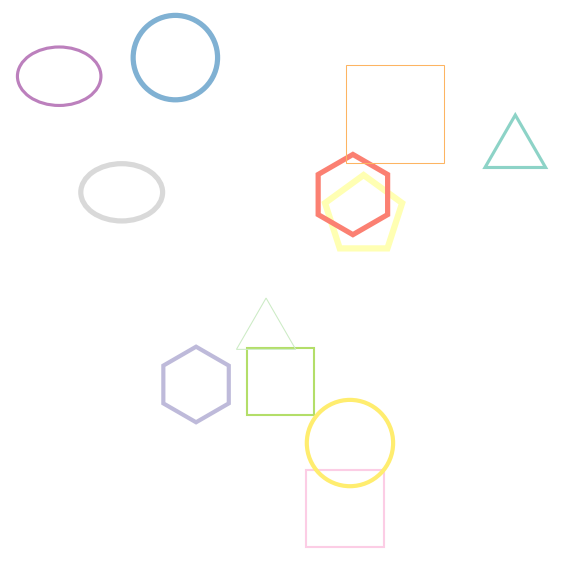[{"shape": "triangle", "thickness": 1.5, "radius": 0.3, "center": [0.892, 0.739]}, {"shape": "pentagon", "thickness": 3, "radius": 0.35, "center": [0.63, 0.626]}, {"shape": "hexagon", "thickness": 2, "radius": 0.33, "center": [0.34, 0.333]}, {"shape": "hexagon", "thickness": 2.5, "radius": 0.35, "center": [0.611, 0.662]}, {"shape": "circle", "thickness": 2.5, "radius": 0.37, "center": [0.304, 0.899]}, {"shape": "square", "thickness": 0.5, "radius": 0.42, "center": [0.684, 0.802]}, {"shape": "square", "thickness": 1, "radius": 0.29, "center": [0.485, 0.339]}, {"shape": "square", "thickness": 1, "radius": 0.34, "center": [0.597, 0.119]}, {"shape": "oval", "thickness": 2.5, "radius": 0.35, "center": [0.211, 0.666]}, {"shape": "oval", "thickness": 1.5, "radius": 0.36, "center": [0.102, 0.867]}, {"shape": "triangle", "thickness": 0.5, "radius": 0.3, "center": [0.461, 0.424]}, {"shape": "circle", "thickness": 2, "radius": 0.37, "center": [0.606, 0.232]}]